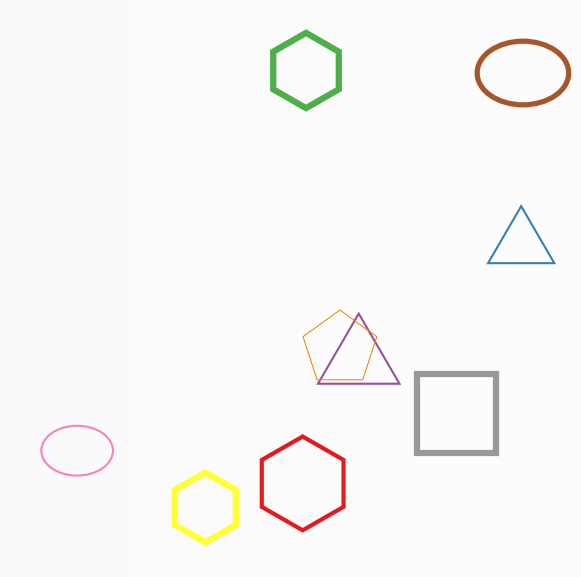[{"shape": "hexagon", "thickness": 2, "radius": 0.41, "center": [0.521, 0.162]}, {"shape": "triangle", "thickness": 1, "radius": 0.33, "center": [0.897, 0.576]}, {"shape": "hexagon", "thickness": 3, "radius": 0.33, "center": [0.526, 0.877]}, {"shape": "triangle", "thickness": 1, "radius": 0.4, "center": [0.617, 0.375]}, {"shape": "pentagon", "thickness": 0.5, "radius": 0.33, "center": [0.585, 0.396]}, {"shape": "hexagon", "thickness": 3, "radius": 0.3, "center": [0.353, 0.12]}, {"shape": "oval", "thickness": 2.5, "radius": 0.39, "center": [0.9, 0.873]}, {"shape": "oval", "thickness": 1, "radius": 0.31, "center": [0.133, 0.219]}, {"shape": "square", "thickness": 3, "radius": 0.34, "center": [0.785, 0.283]}]